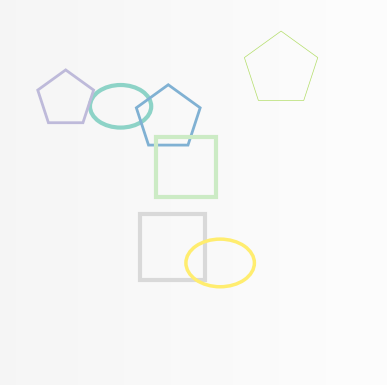[{"shape": "oval", "thickness": 3, "radius": 0.4, "center": [0.311, 0.724]}, {"shape": "pentagon", "thickness": 2, "radius": 0.38, "center": [0.17, 0.743]}, {"shape": "pentagon", "thickness": 2, "radius": 0.43, "center": [0.434, 0.693]}, {"shape": "pentagon", "thickness": 0.5, "radius": 0.5, "center": [0.725, 0.82]}, {"shape": "square", "thickness": 3, "radius": 0.43, "center": [0.445, 0.358]}, {"shape": "square", "thickness": 3, "radius": 0.39, "center": [0.479, 0.566]}, {"shape": "oval", "thickness": 2.5, "radius": 0.44, "center": [0.568, 0.317]}]